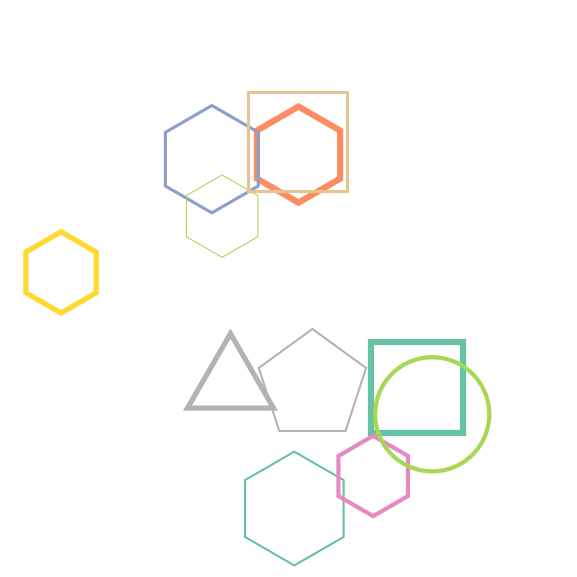[{"shape": "hexagon", "thickness": 1, "radius": 0.49, "center": [0.51, 0.119]}, {"shape": "square", "thickness": 3, "radius": 0.4, "center": [0.722, 0.328]}, {"shape": "hexagon", "thickness": 3, "radius": 0.42, "center": [0.517, 0.731]}, {"shape": "hexagon", "thickness": 1.5, "radius": 0.46, "center": [0.367, 0.723]}, {"shape": "hexagon", "thickness": 2, "radius": 0.35, "center": [0.646, 0.175]}, {"shape": "circle", "thickness": 2, "radius": 0.49, "center": [0.748, 0.282]}, {"shape": "hexagon", "thickness": 0.5, "radius": 0.36, "center": [0.385, 0.625]}, {"shape": "hexagon", "thickness": 2.5, "radius": 0.35, "center": [0.106, 0.527]}, {"shape": "square", "thickness": 1.5, "radius": 0.43, "center": [0.515, 0.754]}, {"shape": "pentagon", "thickness": 1, "radius": 0.49, "center": [0.541, 0.332]}, {"shape": "triangle", "thickness": 2.5, "radius": 0.43, "center": [0.399, 0.335]}]